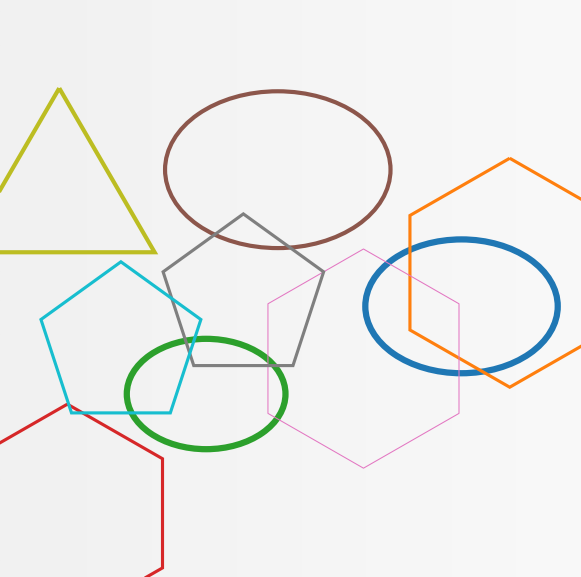[{"shape": "oval", "thickness": 3, "radius": 0.83, "center": [0.794, 0.469]}, {"shape": "hexagon", "thickness": 1.5, "radius": 0.99, "center": [0.877, 0.527]}, {"shape": "oval", "thickness": 3, "radius": 0.68, "center": [0.355, 0.317]}, {"shape": "hexagon", "thickness": 1.5, "radius": 0.95, "center": [0.116, 0.11]}, {"shape": "oval", "thickness": 2, "radius": 0.97, "center": [0.478, 0.705]}, {"shape": "hexagon", "thickness": 0.5, "radius": 0.95, "center": [0.625, 0.378]}, {"shape": "pentagon", "thickness": 1.5, "radius": 0.73, "center": [0.419, 0.484]}, {"shape": "triangle", "thickness": 2, "radius": 0.95, "center": [0.102, 0.657]}, {"shape": "pentagon", "thickness": 1.5, "radius": 0.72, "center": [0.208, 0.401]}]